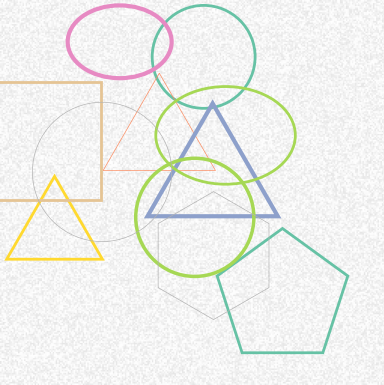[{"shape": "circle", "thickness": 2, "radius": 0.67, "center": [0.529, 0.852]}, {"shape": "pentagon", "thickness": 2, "radius": 0.89, "center": [0.734, 0.228]}, {"shape": "triangle", "thickness": 0.5, "radius": 0.84, "center": [0.414, 0.641]}, {"shape": "triangle", "thickness": 3, "radius": 0.98, "center": [0.552, 0.536]}, {"shape": "oval", "thickness": 3, "radius": 0.68, "center": [0.311, 0.891]}, {"shape": "circle", "thickness": 2.5, "radius": 0.77, "center": [0.506, 0.435]}, {"shape": "oval", "thickness": 2, "radius": 0.91, "center": [0.586, 0.648]}, {"shape": "triangle", "thickness": 2, "radius": 0.72, "center": [0.142, 0.398]}, {"shape": "square", "thickness": 2, "radius": 0.76, "center": [0.11, 0.634]}, {"shape": "hexagon", "thickness": 0.5, "radius": 0.83, "center": [0.555, 0.336]}, {"shape": "circle", "thickness": 0.5, "radius": 0.9, "center": [0.265, 0.553]}]